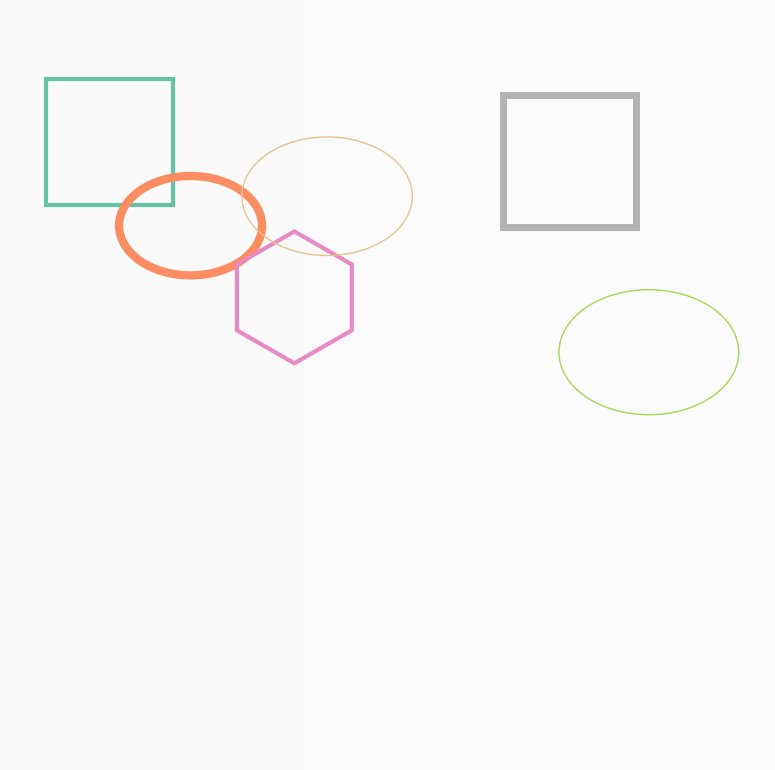[{"shape": "square", "thickness": 1.5, "radius": 0.41, "center": [0.141, 0.816]}, {"shape": "oval", "thickness": 3, "radius": 0.46, "center": [0.246, 0.707]}, {"shape": "hexagon", "thickness": 1.5, "radius": 0.43, "center": [0.38, 0.614]}, {"shape": "oval", "thickness": 0.5, "radius": 0.58, "center": [0.837, 0.543]}, {"shape": "oval", "thickness": 0.5, "radius": 0.55, "center": [0.422, 0.745]}, {"shape": "square", "thickness": 2.5, "radius": 0.43, "center": [0.735, 0.791]}]